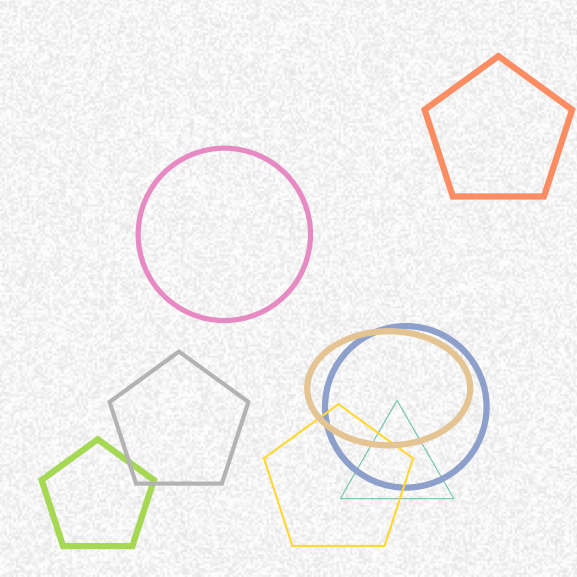[{"shape": "triangle", "thickness": 0.5, "radius": 0.57, "center": [0.688, 0.192]}, {"shape": "pentagon", "thickness": 3, "radius": 0.67, "center": [0.863, 0.768]}, {"shape": "circle", "thickness": 3, "radius": 0.7, "center": [0.703, 0.295]}, {"shape": "circle", "thickness": 2.5, "radius": 0.75, "center": [0.388, 0.593]}, {"shape": "pentagon", "thickness": 3, "radius": 0.51, "center": [0.169, 0.136]}, {"shape": "pentagon", "thickness": 1, "radius": 0.68, "center": [0.586, 0.164]}, {"shape": "oval", "thickness": 3, "radius": 0.71, "center": [0.673, 0.327]}, {"shape": "pentagon", "thickness": 2, "radius": 0.63, "center": [0.31, 0.264]}]